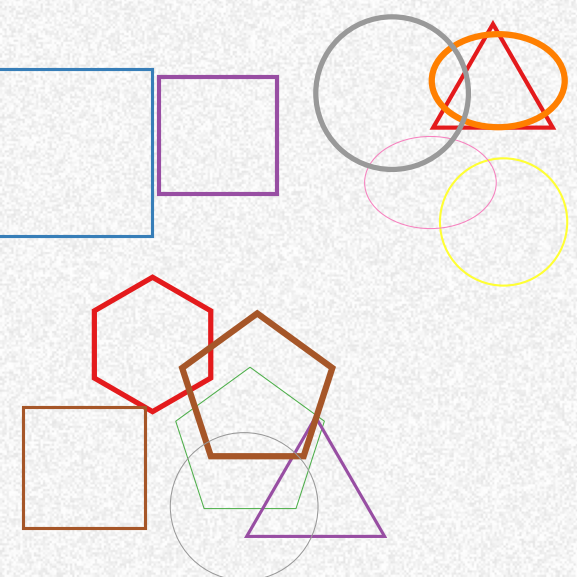[{"shape": "triangle", "thickness": 2, "radius": 0.6, "center": [0.854, 0.838]}, {"shape": "hexagon", "thickness": 2.5, "radius": 0.58, "center": [0.264, 0.403]}, {"shape": "square", "thickness": 1.5, "radius": 0.72, "center": [0.119, 0.735]}, {"shape": "pentagon", "thickness": 0.5, "radius": 0.68, "center": [0.433, 0.228]}, {"shape": "triangle", "thickness": 1.5, "radius": 0.69, "center": [0.547, 0.139]}, {"shape": "square", "thickness": 2, "radius": 0.51, "center": [0.377, 0.765]}, {"shape": "oval", "thickness": 3, "radius": 0.58, "center": [0.863, 0.859]}, {"shape": "circle", "thickness": 1, "radius": 0.55, "center": [0.872, 0.615]}, {"shape": "pentagon", "thickness": 3, "radius": 0.68, "center": [0.445, 0.32]}, {"shape": "square", "thickness": 1.5, "radius": 0.53, "center": [0.145, 0.189]}, {"shape": "oval", "thickness": 0.5, "radius": 0.57, "center": [0.745, 0.683]}, {"shape": "circle", "thickness": 2.5, "radius": 0.66, "center": [0.679, 0.838]}, {"shape": "circle", "thickness": 0.5, "radius": 0.64, "center": [0.423, 0.122]}]